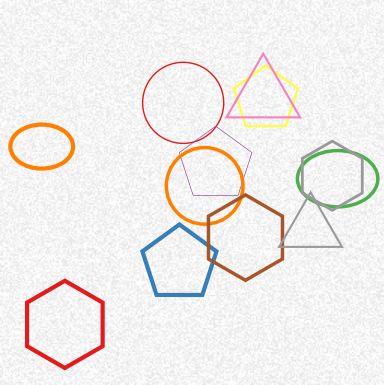[{"shape": "hexagon", "thickness": 3, "radius": 0.57, "center": [0.168, 0.157]}, {"shape": "circle", "thickness": 1, "radius": 0.53, "center": [0.476, 0.733]}, {"shape": "pentagon", "thickness": 3, "radius": 0.51, "center": [0.466, 0.316]}, {"shape": "oval", "thickness": 2.5, "radius": 0.52, "center": [0.877, 0.536]}, {"shape": "pentagon", "thickness": 0.5, "radius": 0.5, "center": [0.56, 0.573]}, {"shape": "circle", "thickness": 2.5, "radius": 0.5, "center": [0.532, 0.517]}, {"shape": "oval", "thickness": 3, "radius": 0.41, "center": [0.108, 0.619]}, {"shape": "pentagon", "thickness": 1.5, "radius": 0.44, "center": [0.69, 0.743]}, {"shape": "hexagon", "thickness": 2.5, "radius": 0.55, "center": [0.638, 0.383]}, {"shape": "triangle", "thickness": 1.5, "radius": 0.55, "center": [0.684, 0.75]}, {"shape": "hexagon", "thickness": 2, "radius": 0.45, "center": [0.863, 0.544]}, {"shape": "triangle", "thickness": 1.5, "radius": 0.47, "center": [0.807, 0.406]}]